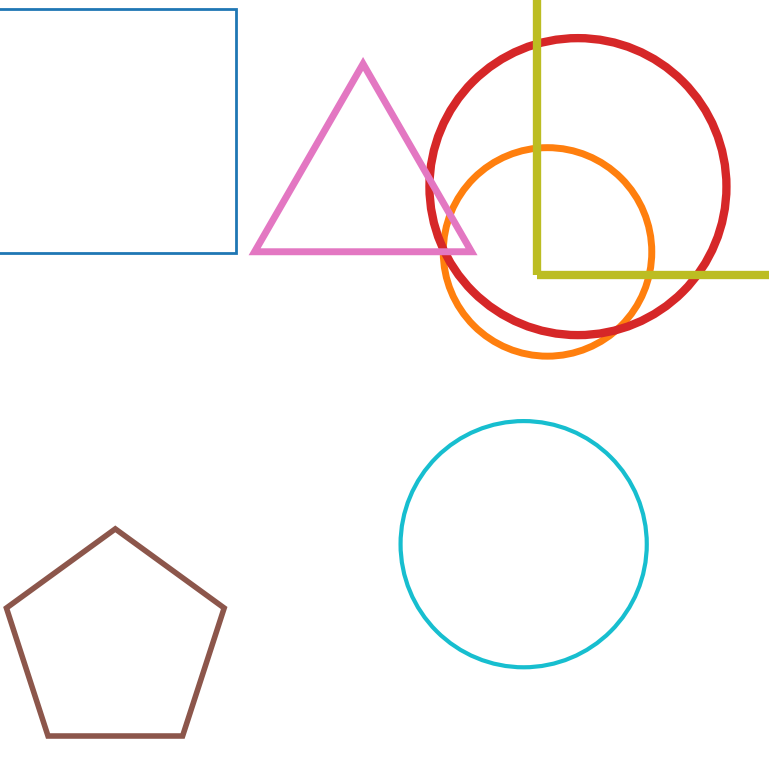[{"shape": "square", "thickness": 1, "radius": 0.79, "center": [0.148, 0.83]}, {"shape": "circle", "thickness": 2.5, "radius": 0.68, "center": [0.711, 0.673]}, {"shape": "circle", "thickness": 3, "radius": 0.96, "center": [0.751, 0.758]}, {"shape": "pentagon", "thickness": 2, "radius": 0.74, "center": [0.15, 0.164]}, {"shape": "triangle", "thickness": 2.5, "radius": 0.81, "center": [0.472, 0.754]}, {"shape": "square", "thickness": 3, "radius": 0.93, "center": [0.883, 0.828]}, {"shape": "circle", "thickness": 1.5, "radius": 0.8, "center": [0.68, 0.293]}]